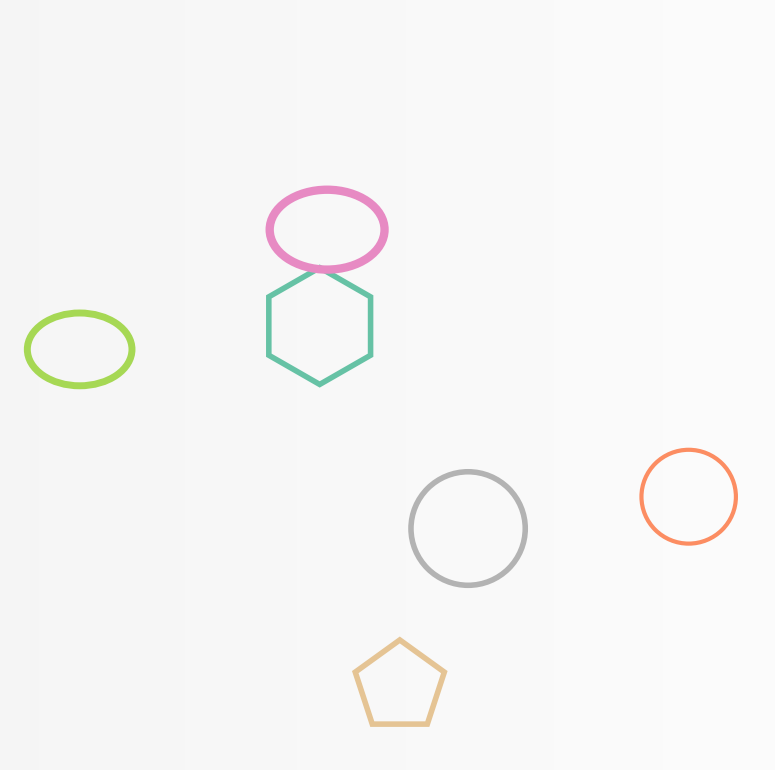[{"shape": "hexagon", "thickness": 2, "radius": 0.38, "center": [0.413, 0.577]}, {"shape": "circle", "thickness": 1.5, "radius": 0.3, "center": [0.889, 0.355]}, {"shape": "oval", "thickness": 3, "radius": 0.37, "center": [0.422, 0.702]}, {"shape": "oval", "thickness": 2.5, "radius": 0.34, "center": [0.103, 0.546]}, {"shape": "pentagon", "thickness": 2, "radius": 0.3, "center": [0.516, 0.108]}, {"shape": "circle", "thickness": 2, "radius": 0.37, "center": [0.604, 0.314]}]